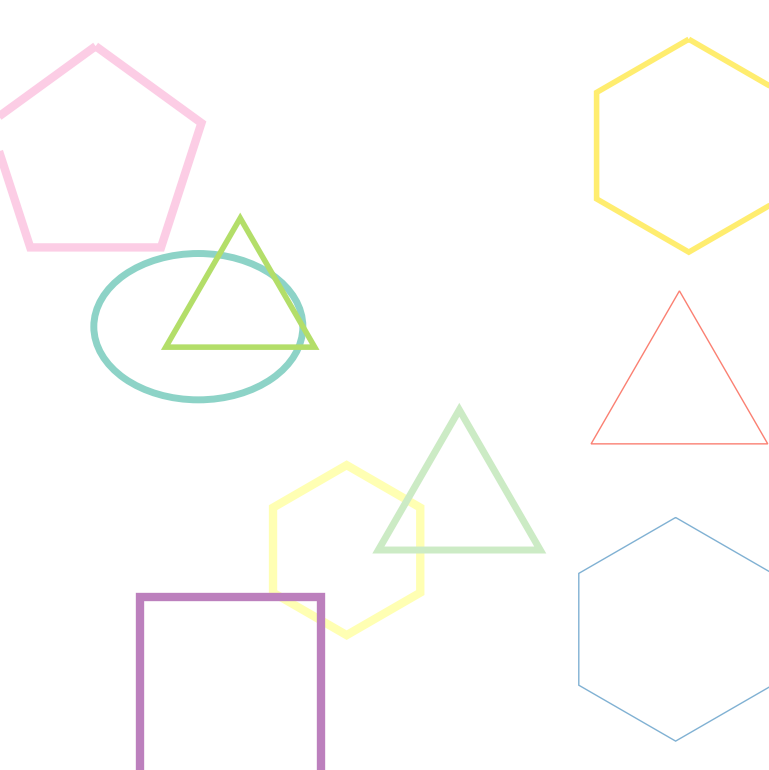[{"shape": "oval", "thickness": 2.5, "radius": 0.68, "center": [0.258, 0.576]}, {"shape": "hexagon", "thickness": 3, "radius": 0.55, "center": [0.45, 0.286]}, {"shape": "triangle", "thickness": 0.5, "radius": 0.66, "center": [0.882, 0.49]}, {"shape": "hexagon", "thickness": 0.5, "radius": 0.73, "center": [0.877, 0.183]}, {"shape": "triangle", "thickness": 2, "radius": 0.56, "center": [0.312, 0.605]}, {"shape": "pentagon", "thickness": 3, "radius": 0.72, "center": [0.124, 0.796]}, {"shape": "square", "thickness": 3, "radius": 0.59, "center": [0.299, 0.108]}, {"shape": "triangle", "thickness": 2.5, "radius": 0.61, "center": [0.597, 0.346]}, {"shape": "hexagon", "thickness": 2, "radius": 0.69, "center": [0.895, 0.811]}]